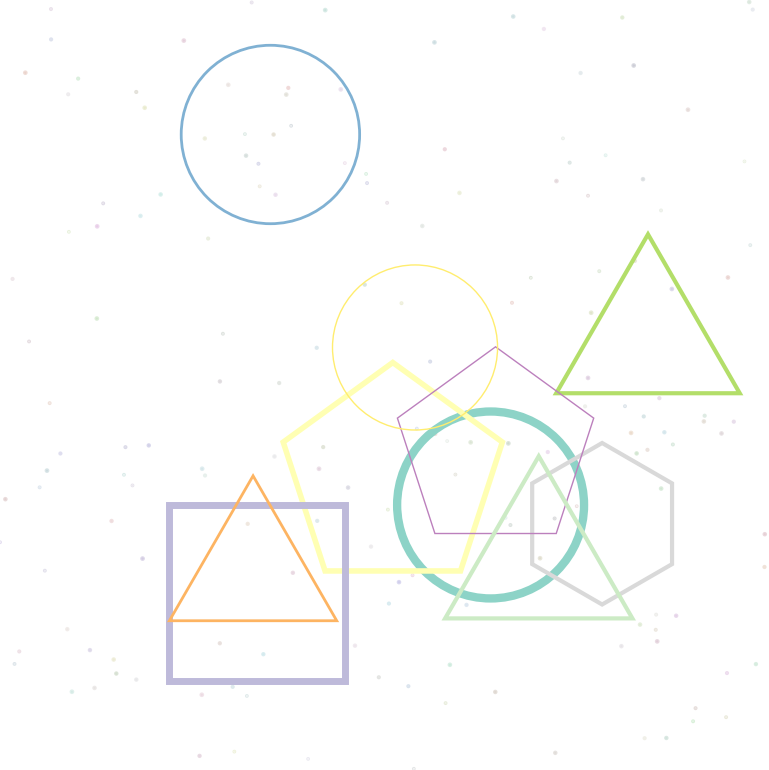[{"shape": "circle", "thickness": 3, "radius": 0.61, "center": [0.637, 0.344]}, {"shape": "pentagon", "thickness": 2, "radius": 0.75, "center": [0.51, 0.38]}, {"shape": "square", "thickness": 2.5, "radius": 0.57, "center": [0.334, 0.23]}, {"shape": "circle", "thickness": 1, "radius": 0.58, "center": [0.351, 0.825]}, {"shape": "triangle", "thickness": 1, "radius": 0.63, "center": [0.329, 0.257]}, {"shape": "triangle", "thickness": 1.5, "radius": 0.69, "center": [0.842, 0.558]}, {"shape": "hexagon", "thickness": 1.5, "radius": 0.52, "center": [0.782, 0.32]}, {"shape": "pentagon", "thickness": 0.5, "radius": 0.67, "center": [0.644, 0.416]}, {"shape": "triangle", "thickness": 1.5, "radius": 0.7, "center": [0.7, 0.267]}, {"shape": "circle", "thickness": 0.5, "radius": 0.54, "center": [0.539, 0.549]}]